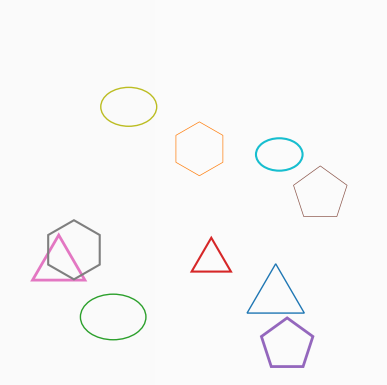[{"shape": "triangle", "thickness": 1, "radius": 0.43, "center": [0.711, 0.229]}, {"shape": "hexagon", "thickness": 0.5, "radius": 0.35, "center": [0.515, 0.613]}, {"shape": "oval", "thickness": 1, "radius": 0.42, "center": [0.292, 0.177]}, {"shape": "triangle", "thickness": 1.5, "radius": 0.29, "center": [0.545, 0.324]}, {"shape": "pentagon", "thickness": 2, "radius": 0.35, "center": [0.741, 0.104]}, {"shape": "pentagon", "thickness": 0.5, "radius": 0.36, "center": [0.827, 0.496]}, {"shape": "triangle", "thickness": 2, "radius": 0.39, "center": [0.152, 0.311]}, {"shape": "hexagon", "thickness": 1.5, "radius": 0.38, "center": [0.191, 0.351]}, {"shape": "oval", "thickness": 1, "radius": 0.36, "center": [0.332, 0.723]}, {"shape": "oval", "thickness": 1.5, "radius": 0.3, "center": [0.721, 0.599]}]